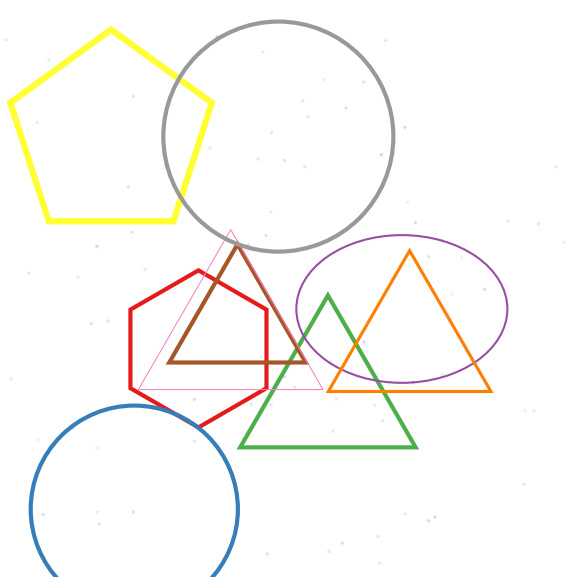[{"shape": "hexagon", "thickness": 2, "radius": 0.68, "center": [0.344, 0.395]}, {"shape": "circle", "thickness": 2, "radius": 0.9, "center": [0.233, 0.117]}, {"shape": "triangle", "thickness": 2, "radius": 0.88, "center": [0.568, 0.312]}, {"shape": "oval", "thickness": 1, "radius": 0.91, "center": [0.696, 0.464]}, {"shape": "triangle", "thickness": 1.5, "radius": 0.81, "center": [0.709, 0.403]}, {"shape": "pentagon", "thickness": 3, "radius": 0.92, "center": [0.192, 0.764]}, {"shape": "triangle", "thickness": 2, "radius": 0.68, "center": [0.411, 0.44]}, {"shape": "triangle", "thickness": 0.5, "radius": 0.92, "center": [0.4, 0.417]}, {"shape": "circle", "thickness": 2, "radius": 1.0, "center": [0.482, 0.763]}]